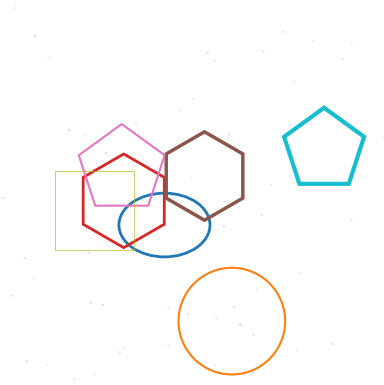[{"shape": "oval", "thickness": 2, "radius": 0.59, "center": [0.427, 0.416]}, {"shape": "circle", "thickness": 1.5, "radius": 0.69, "center": [0.602, 0.166]}, {"shape": "hexagon", "thickness": 2, "radius": 0.61, "center": [0.321, 0.478]}, {"shape": "hexagon", "thickness": 2.5, "radius": 0.57, "center": [0.531, 0.543]}, {"shape": "pentagon", "thickness": 1.5, "radius": 0.59, "center": [0.316, 0.561]}, {"shape": "square", "thickness": 0.5, "radius": 0.51, "center": [0.245, 0.453]}, {"shape": "pentagon", "thickness": 3, "radius": 0.55, "center": [0.842, 0.611]}]